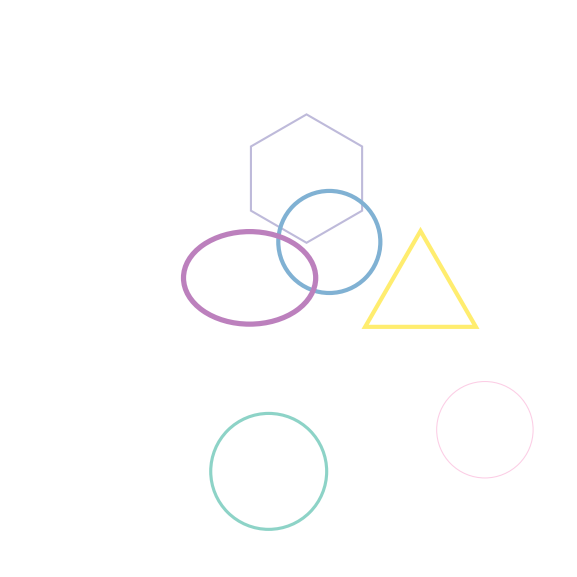[{"shape": "circle", "thickness": 1.5, "radius": 0.5, "center": [0.465, 0.183]}, {"shape": "hexagon", "thickness": 1, "radius": 0.56, "center": [0.531, 0.69]}, {"shape": "circle", "thickness": 2, "radius": 0.44, "center": [0.57, 0.58]}, {"shape": "circle", "thickness": 0.5, "radius": 0.42, "center": [0.84, 0.255]}, {"shape": "oval", "thickness": 2.5, "radius": 0.57, "center": [0.432, 0.518]}, {"shape": "triangle", "thickness": 2, "radius": 0.55, "center": [0.728, 0.489]}]